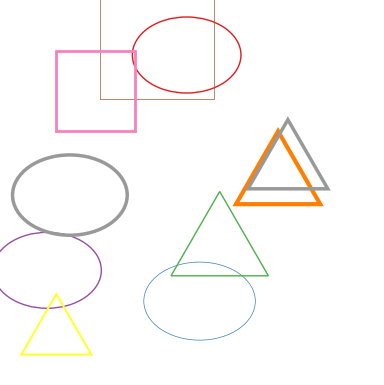[{"shape": "oval", "thickness": 1, "radius": 0.71, "center": [0.485, 0.857]}, {"shape": "oval", "thickness": 0.5, "radius": 0.72, "center": [0.518, 0.218]}, {"shape": "triangle", "thickness": 1, "radius": 0.73, "center": [0.571, 0.357]}, {"shape": "oval", "thickness": 1, "radius": 0.7, "center": [0.122, 0.298]}, {"shape": "triangle", "thickness": 3, "radius": 0.63, "center": [0.722, 0.533]}, {"shape": "triangle", "thickness": 1.5, "radius": 0.52, "center": [0.146, 0.131]}, {"shape": "square", "thickness": 0.5, "radius": 0.74, "center": [0.409, 0.89]}, {"shape": "square", "thickness": 2, "radius": 0.51, "center": [0.249, 0.764]}, {"shape": "triangle", "thickness": 2.5, "radius": 0.6, "center": [0.748, 0.569]}, {"shape": "oval", "thickness": 2.5, "radius": 0.74, "center": [0.182, 0.493]}]